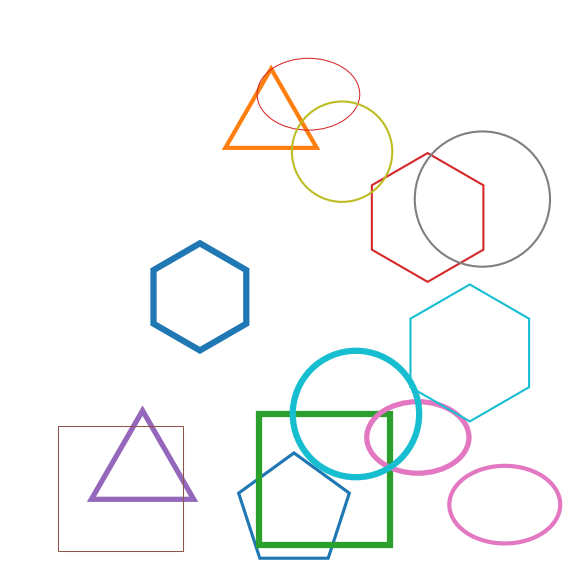[{"shape": "hexagon", "thickness": 3, "radius": 0.46, "center": [0.346, 0.485]}, {"shape": "pentagon", "thickness": 1.5, "radius": 0.5, "center": [0.509, 0.114]}, {"shape": "triangle", "thickness": 2, "radius": 0.46, "center": [0.469, 0.789]}, {"shape": "square", "thickness": 3, "radius": 0.57, "center": [0.562, 0.169]}, {"shape": "hexagon", "thickness": 1, "radius": 0.56, "center": [0.74, 0.623]}, {"shape": "oval", "thickness": 0.5, "radius": 0.44, "center": [0.534, 0.836]}, {"shape": "triangle", "thickness": 2.5, "radius": 0.51, "center": [0.247, 0.186]}, {"shape": "square", "thickness": 0.5, "radius": 0.54, "center": [0.208, 0.153]}, {"shape": "oval", "thickness": 2, "radius": 0.48, "center": [0.874, 0.125]}, {"shape": "oval", "thickness": 2.5, "radius": 0.44, "center": [0.724, 0.242]}, {"shape": "circle", "thickness": 1, "radius": 0.59, "center": [0.835, 0.654]}, {"shape": "circle", "thickness": 1, "radius": 0.43, "center": [0.592, 0.736]}, {"shape": "circle", "thickness": 3, "radius": 0.55, "center": [0.616, 0.282]}, {"shape": "hexagon", "thickness": 1, "radius": 0.59, "center": [0.813, 0.388]}]